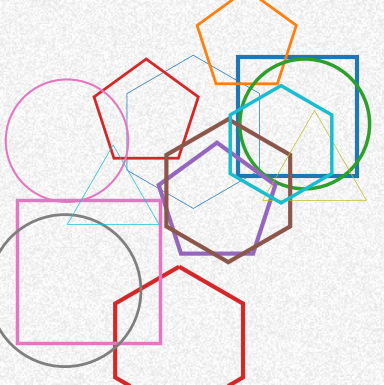[{"shape": "hexagon", "thickness": 0.5, "radius": 0.99, "center": [0.502, 0.658]}, {"shape": "square", "thickness": 3, "radius": 0.77, "center": [0.773, 0.697]}, {"shape": "pentagon", "thickness": 2, "radius": 0.68, "center": [0.641, 0.892]}, {"shape": "circle", "thickness": 2.5, "radius": 0.84, "center": [0.791, 0.678]}, {"shape": "hexagon", "thickness": 3, "radius": 0.96, "center": [0.465, 0.116]}, {"shape": "pentagon", "thickness": 2, "radius": 0.71, "center": [0.38, 0.704]}, {"shape": "pentagon", "thickness": 3, "radius": 0.8, "center": [0.564, 0.47]}, {"shape": "hexagon", "thickness": 3, "radius": 0.93, "center": [0.593, 0.505]}, {"shape": "square", "thickness": 2.5, "radius": 0.93, "center": [0.23, 0.295]}, {"shape": "circle", "thickness": 1.5, "radius": 0.8, "center": [0.174, 0.635]}, {"shape": "circle", "thickness": 2, "radius": 0.99, "center": [0.169, 0.245]}, {"shape": "triangle", "thickness": 0.5, "radius": 0.78, "center": [0.817, 0.557]}, {"shape": "hexagon", "thickness": 2.5, "radius": 0.76, "center": [0.73, 0.625]}, {"shape": "triangle", "thickness": 0.5, "radius": 0.69, "center": [0.294, 0.486]}]